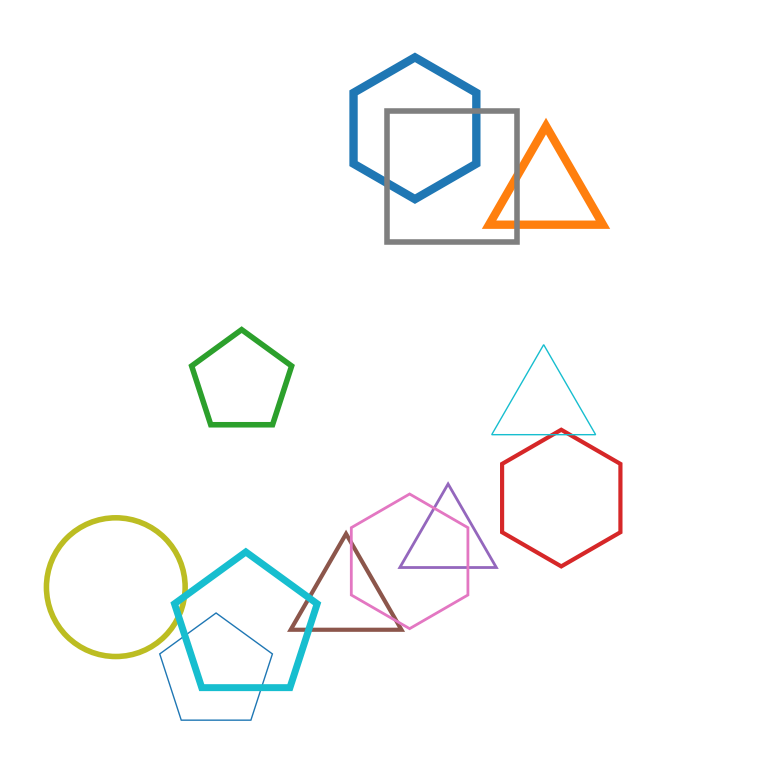[{"shape": "hexagon", "thickness": 3, "radius": 0.46, "center": [0.539, 0.833]}, {"shape": "pentagon", "thickness": 0.5, "radius": 0.38, "center": [0.281, 0.127]}, {"shape": "triangle", "thickness": 3, "radius": 0.43, "center": [0.709, 0.751]}, {"shape": "pentagon", "thickness": 2, "radius": 0.34, "center": [0.314, 0.504]}, {"shape": "hexagon", "thickness": 1.5, "radius": 0.44, "center": [0.729, 0.353]}, {"shape": "triangle", "thickness": 1, "radius": 0.36, "center": [0.582, 0.299]}, {"shape": "triangle", "thickness": 1.5, "radius": 0.42, "center": [0.449, 0.224]}, {"shape": "hexagon", "thickness": 1, "radius": 0.44, "center": [0.532, 0.271]}, {"shape": "square", "thickness": 2, "radius": 0.42, "center": [0.587, 0.771]}, {"shape": "circle", "thickness": 2, "radius": 0.45, "center": [0.15, 0.237]}, {"shape": "triangle", "thickness": 0.5, "radius": 0.39, "center": [0.706, 0.474]}, {"shape": "pentagon", "thickness": 2.5, "radius": 0.49, "center": [0.319, 0.186]}]